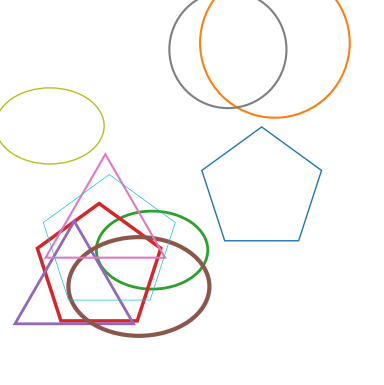[{"shape": "pentagon", "thickness": 1, "radius": 0.82, "center": [0.68, 0.507]}, {"shape": "circle", "thickness": 1.5, "radius": 0.97, "center": [0.714, 0.889]}, {"shape": "oval", "thickness": 2, "radius": 0.72, "center": [0.395, 0.35]}, {"shape": "pentagon", "thickness": 2.5, "radius": 0.84, "center": [0.257, 0.303]}, {"shape": "triangle", "thickness": 2, "radius": 0.89, "center": [0.193, 0.248]}, {"shape": "oval", "thickness": 3, "radius": 0.92, "center": [0.361, 0.256]}, {"shape": "triangle", "thickness": 1.5, "radius": 0.9, "center": [0.274, 0.42]}, {"shape": "circle", "thickness": 1.5, "radius": 0.76, "center": [0.592, 0.871]}, {"shape": "oval", "thickness": 1, "radius": 0.71, "center": [0.129, 0.673]}, {"shape": "pentagon", "thickness": 0.5, "radius": 0.9, "center": [0.284, 0.366]}]